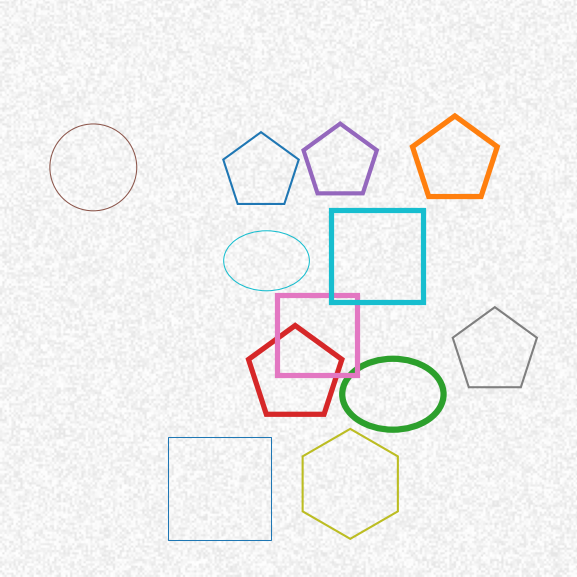[{"shape": "square", "thickness": 0.5, "radius": 0.45, "center": [0.38, 0.154]}, {"shape": "pentagon", "thickness": 1, "radius": 0.34, "center": [0.452, 0.702]}, {"shape": "pentagon", "thickness": 2.5, "radius": 0.39, "center": [0.788, 0.721]}, {"shape": "oval", "thickness": 3, "radius": 0.44, "center": [0.68, 0.317]}, {"shape": "pentagon", "thickness": 2.5, "radius": 0.42, "center": [0.511, 0.351]}, {"shape": "pentagon", "thickness": 2, "radius": 0.33, "center": [0.589, 0.718]}, {"shape": "circle", "thickness": 0.5, "radius": 0.38, "center": [0.162, 0.709]}, {"shape": "square", "thickness": 2.5, "radius": 0.35, "center": [0.549, 0.419]}, {"shape": "pentagon", "thickness": 1, "radius": 0.38, "center": [0.857, 0.391]}, {"shape": "hexagon", "thickness": 1, "radius": 0.48, "center": [0.606, 0.161]}, {"shape": "square", "thickness": 2.5, "radius": 0.4, "center": [0.653, 0.556]}, {"shape": "oval", "thickness": 0.5, "radius": 0.37, "center": [0.462, 0.548]}]